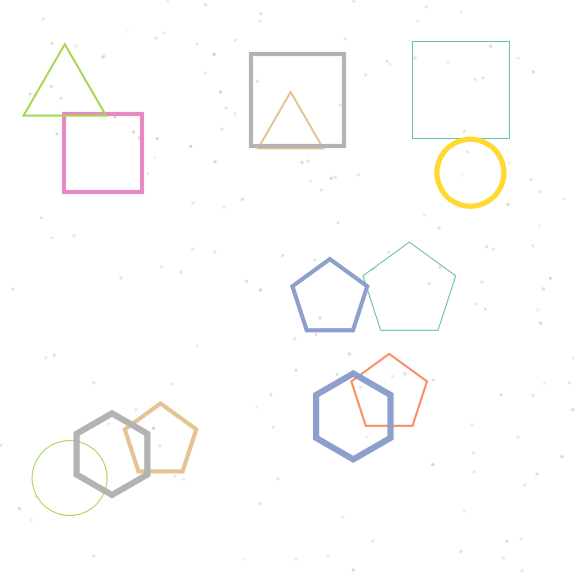[{"shape": "square", "thickness": 0.5, "radius": 0.42, "center": [0.797, 0.844]}, {"shape": "pentagon", "thickness": 0.5, "radius": 0.42, "center": [0.709, 0.495]}, {"shape": "pentagon", "thickness": 1, "radius": 0.34, "center": [0.674, 0.317]}, {"shape": "hexagon", "thickness": 3, "radius": 0.37, "center": [0.612, 0.278]}, {"shape": "pentagon", "thickness": 2, "radius": 0.34, "center": [0.571, 0.482]}, {"shape": "square", "thickness": 2, "radius": 0.34, "center": [0.178, 0.734]}, {"shape": "triangle", "thickness": 1, "radius": 0.41, "center": [0.112, 0.84]}, {"shape": "circle", "thickness": 0.5, "radius": 0.32, "center": [0.121, 0.171]}, {"shape": "circle", "thickness": 2.5, "radius": 0.29, "center": [0.815, 0.7]}, {"shape": "triangle", "thickness": 1, "radius": 0.33, "center": [0.503, 0.775]}, {"shape": "pentagon", "thickness": 2, "radius": 0.33, "center": [0.278, 0.236]}, {"shape": "hexagon", "thickness": 3, "radius": 0.35, "center": [0.194, 0.213]}, {"shape": "square", "thickness": 2, "radius": 0.4, "center": [0.515, 0.826]}]